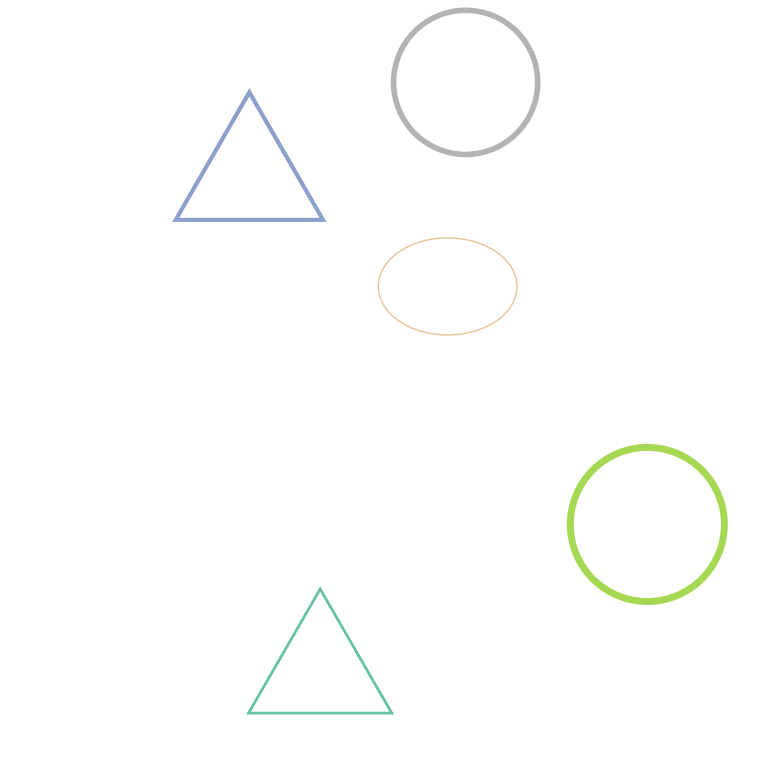[{"shape": "triangle", "thickness": 1, "radius": 0.54, "center": [0.416, 0.128]}, {"shape": "triangle", "thickness": 1.5, "radius": 0.55, "center": [0.324, 0.77]}, {"shape": "circle", "thickness": 2.5, "radius": 0.5, "center": [0.841, 0.319]}, {"shape": "oval", "thickness": 0.5, "radius": 0.45, "center": [0.581, 0.628]}, {"shape": "circle", "thickness": 2, "radius": 0.47, "center": [0.605, 0.893]}]